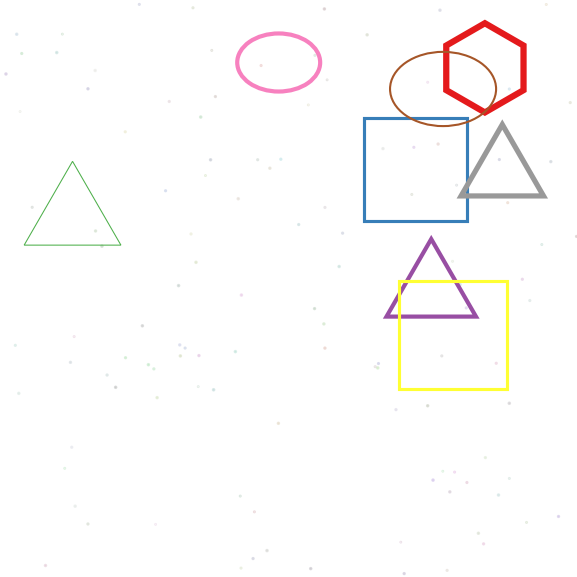[{"shape": "hexagon", "thickness": 3, "radius": 0.39, "center": [0.84, 0.882]}, {"shape": "square", "thickness": 1.5, "radius": 0.45, "center": [0.72, 0.706]}, {"shape": "triangle", "thickness": 0.5, "radius": 0.48, "center": [0.126, 0.623]}, {"shape": "triangle", "thickness": 2, "radius": 0.45, "center": [0.747, 0.496]}, {"shape": "square", "thickness": 1.5, "radius": 0.47, "center": [0.784, 0.42]}, {"shape": "oval", "thickness": 1, "radius": 0.46, "center": [0.767, 0.845]}, {"shape": "oval", "thickness": 2, "radius": 0.36, "center": [0.483, 0.891]}, {"shape": "triangle", "thickness": 2.5, "radius": 0.41, "center": [0.87, 0.701]}]